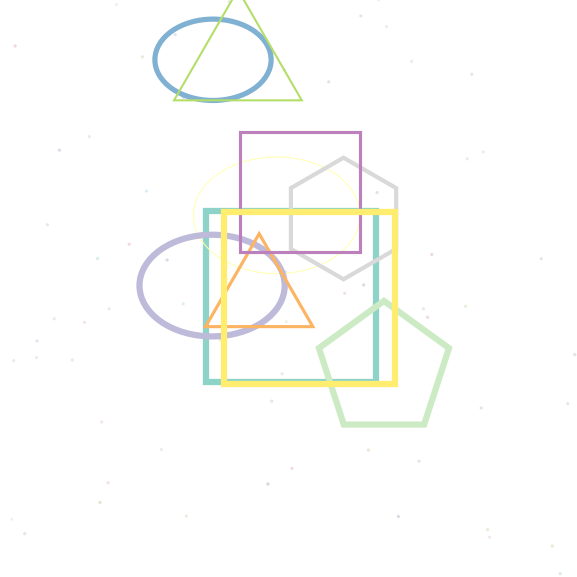[{"shape": "square", "thickness": 3, "radius": 0.74, "center": [0.504, 0.485]}, {"shape": "oval", "thickness": 0.5, "radius": 0.72, "center": [0.479, 0.626]}, {"shape": "oval", "thickness": 3, "radius": 0.63, "center": [0.367, 0.505]}, {"shape": "oval", "thickness": 2.5, "radius": 0.5, "center": [0.369, 0.896]}, {"shape": "triangle", "thickness": 1.5, "radius": 0.54, "center": [0.449, 0.487]}, {"shape": "triangle", "thickness": 1, "radius": 0.64, "center": [0.412, 0.889]}, {"shape": "hexagon", "thickness": 2, "radius": 0.53, "center": [0.595, 0.621]}, {"shape": "square", "thickness": 1.5, "radius": 0.52, "center": [0.519, 0.666]}, {"shape": "pentagon", "thickness": 3, "radius": 0.59, "center": [0.665, 0.36]}, {"shape": "square", "thickness": 3, "radius": 0.74, "center": [0.536, 0.483]}]